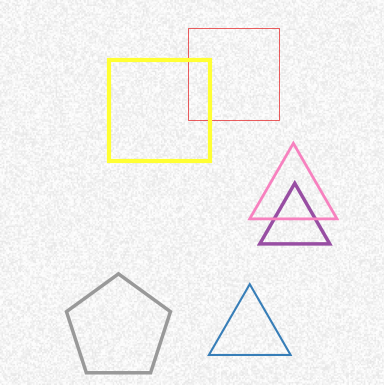[{"shape": "square", "thickness": 0.5, "radius": 0.59, "center": [0.607, 0.808]}, {"shape": "triangle", "thickness": 1.5, "radius": 0.61, "center": [0.649, 0.139]}, {"shape": "triangle", "thickness": 2.5, "radius": 0.52, "center": [0.766, 0.419]}, {"shape": "square", "thickness": 3, "radius": 0.66, "center": [0.414, 0.713]}, {"shape": "triangle", "thickness": 2, "radius": 0.65, "center": [0.762, 0.497]}, {"shape": "pentagon", "thickness": 2.5, "radius": 0.71, "center": [0.308, 0.147]}]